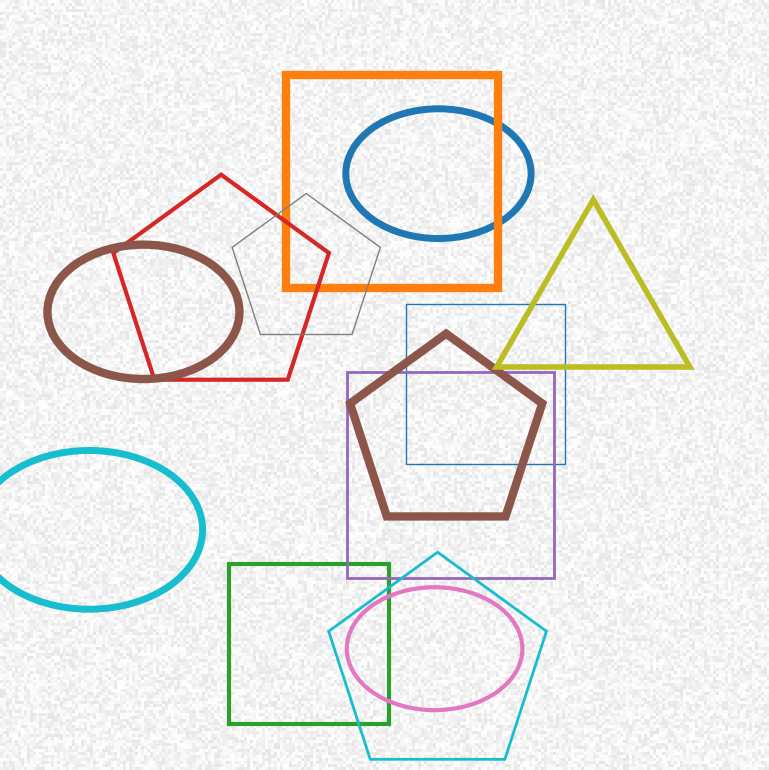[{"shape": "oval", "thickness": 2.5, "radius": 0.6, "center": [0.569, 0.774]}, {"shape": "square", "thickness": 0.5, "radius": 0.52, "center": [0.63, 0.501]}, {"shape": "square", "thickness": 3, "radius": 0.69, "center": [0.509, 0.764]}, {"shape": "square", "thickness": 1.5, "radius": 0.52, "center": [0.402, 0.164]}, {"shape": "pentagon", "thickness": 1.5, "radius": 0.74, "center": [0.287, 0.626]}, {"shape": "square", "thickness": 1, "radius": 0.67, "center": [0.585, 0.383]}, {"shape": "pentagon", "thickness": 3, "radius": 0.66, "center": [0.579, 0.435]}, {"shape": "oval", "thickness": 3, "radius": 0.62, "center": [0.186, 0.595]}, {"shape": "oval", "thickness": 1.5, "radius": 0.57, "center": [0.564, 0.158]}, {"shape": "pentagon", "thickness": 0.5, "radius": 0.51, "center": [0.398, 0.647]}, {"shape": "triangle", "thickness": 2, "radius": 0.72, "center": [0.77, 0.596]}, {"shape": "pentagon", "thickness": 1, "radius": 0.74, "center": [0.568, 0.134]}, {"shape": "oval", "thickness": 2.5, "radius": 0.74, "center": [0.116, 0.312]}]